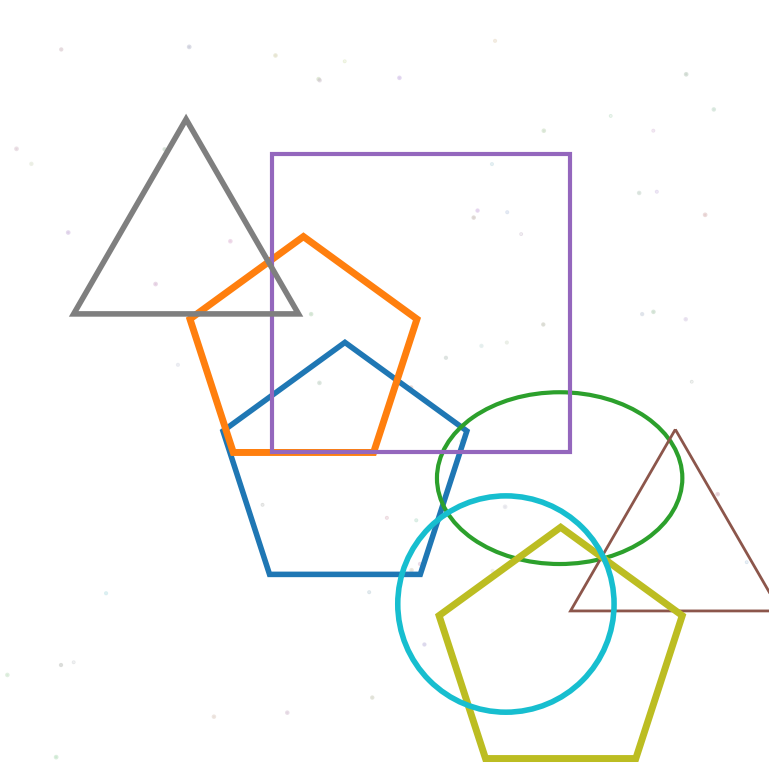[{"shape": "pentagon", "thickness": 2, "radius": 0.83, "center": [0.448, 0.389]}, {"shape": "pentagon", "thickness": 2.5, "radius": 0.77, "center": [0.394, 0.538]}, {"shape": "oval", "thickness": 1.5, "radius": 0.8, "center": [0.727, 0.379]}, {"shape": "square", "thickness": 1.5, "radius": 0.97, "center": [0.547, 0.606]}, {"shape": "triangle", "thickness": 1, "radius": 0.79, "center": [0.877, 0.285]}, {"shape": "triangle", "thickness": 2, "radius": 0.84, "center": [0.242, 0.677]}, {"shape": "pentagon", "thickness": 2.5, "radius": 0.83, "center": [0.728, 0.149]}, {"shape": "circle", "thickness": 2, "radius": 0.7, "center": [0.657, 0.216]}]